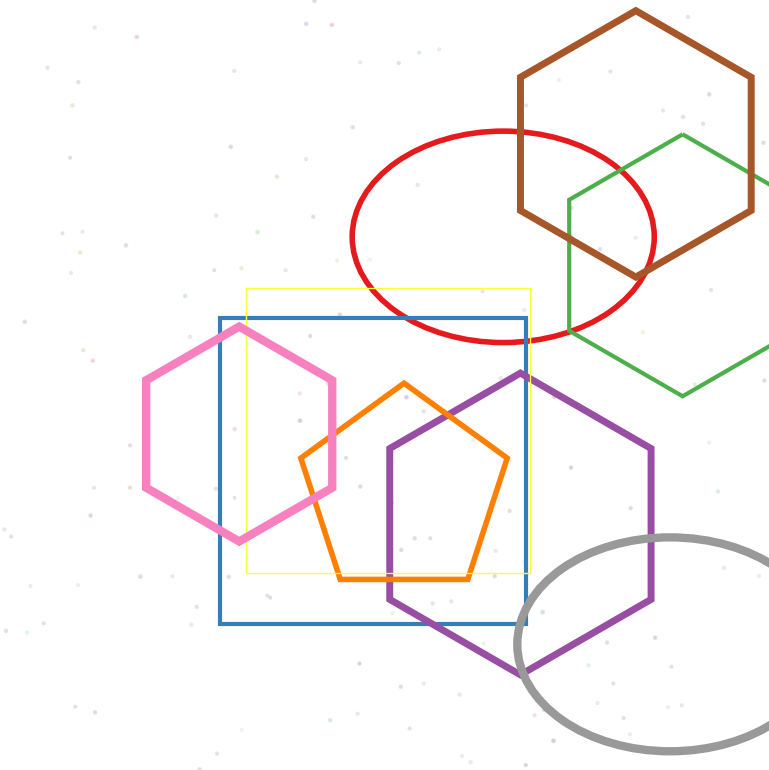[{"shape": "oval", "thickness": 2, "radius": 0.98, "center": [0.654, 0.692]}, {"shape": "square", "thickness": 1.5, "radius": 0.99, "center": [0.484, 0.389]}, {"shape": "hexagon", "thickness": 1.5, "radius": 0.85, "center": [0.887, 0.655]}, {"shape": "hexagon", "thickness": 2.5, "radius": 0.98, "center": [0.676, 0.32]}, {"shape": "pentagon", "thickness": 2, "radius": 0.7, "center": [0.525, 0.361]}, {"shape": "square", "thickness": 0.5, "radius": 0.92, "center": [0.504, 0.441]}, {"shape": "hexagon", "thickness": 2.5, "radius": 0.86, "center": [0.826, 0.813]}, {"shape": "hexagon", "thickness": 3, "radius": 0.7, "center": [0.311, 0.436]}, {"shape": "oval", "thickness": 3, "radius": 0.99, "center": [0.87, 0.163]}]